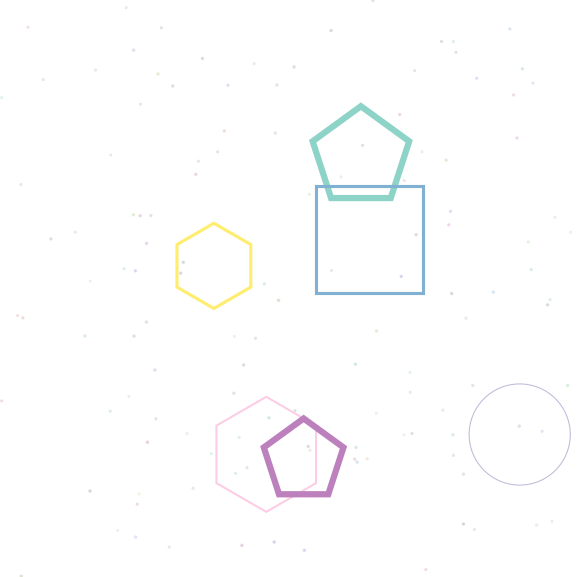[{"shape": "pentagon", "thickness": 3, "radius": 0.44, "center": [0.625, 0.727]}, {"shape": "circle", "thickness": 0.5, "radius": 0.44, "center": [0.9, 0.247]}, {"shape": "square", "thickness": 1.5, "radius": 0.46, "center": [0.639, 0.585]}, {"shape": "hexagon", "thickness": 1, "radius": 0.5, "center": [0.461, 0.212]}, {"shape": "pentagon", "thickness": 3, "radius": 0.36, "center": [0.526, 0.202]}, {"shape": "hexagon", "thickness": 1.5, "radius": 0.37, "center": [0.37, 0.539]}]